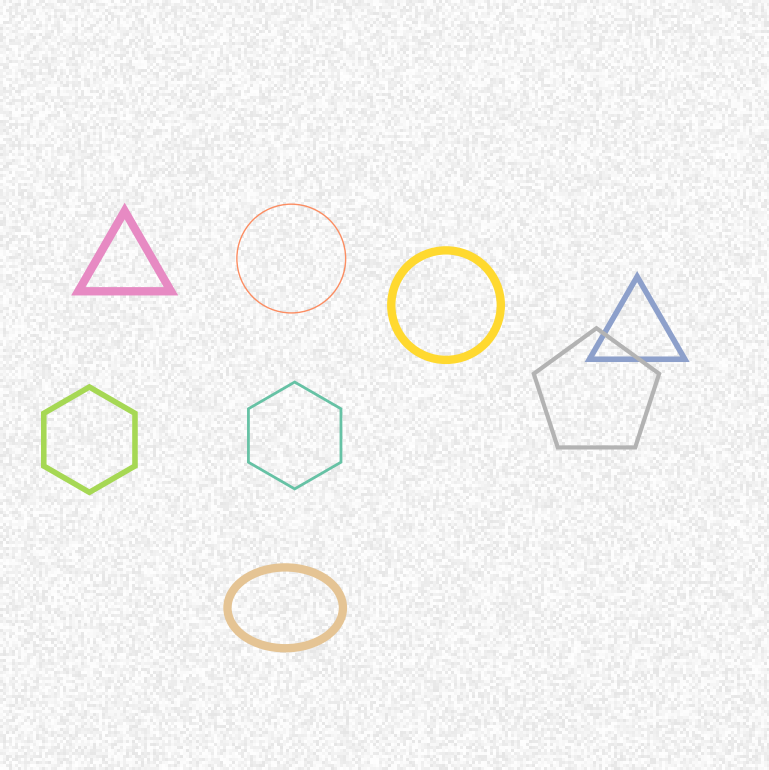[{"shape": "hexagon", "thickness": 1, "radius": 0.35, "center": [0.383, 0.434]}, {"shape": "circle", "thickness": 0.5, "radius": 0.35, "center": [0.378, 0.664]}, {"shape": "triangle", "thickness": 2, "radius": 0.36, "center": [0.827, 0.569]}, {"shape": "triangle", "thickness": 3, "radius": 0.35, "center": [0.162, 0.656]}, {"shape": "hexagon", "thickness": 2, "radius": 0.34, "center": [0.116, 0.429]}, {"shape": "circle", "thickness": 3, "radius": 0.36, "center": [0.579, 0.604]}, {"shape": "oval", "thickness": 3, "radius": 0.37, "center": [0.37, 0.211]}, {"shape": "pentagon", "thickness": 1.5, "radius": 0.43, "center": [0.775, 0.488]}]